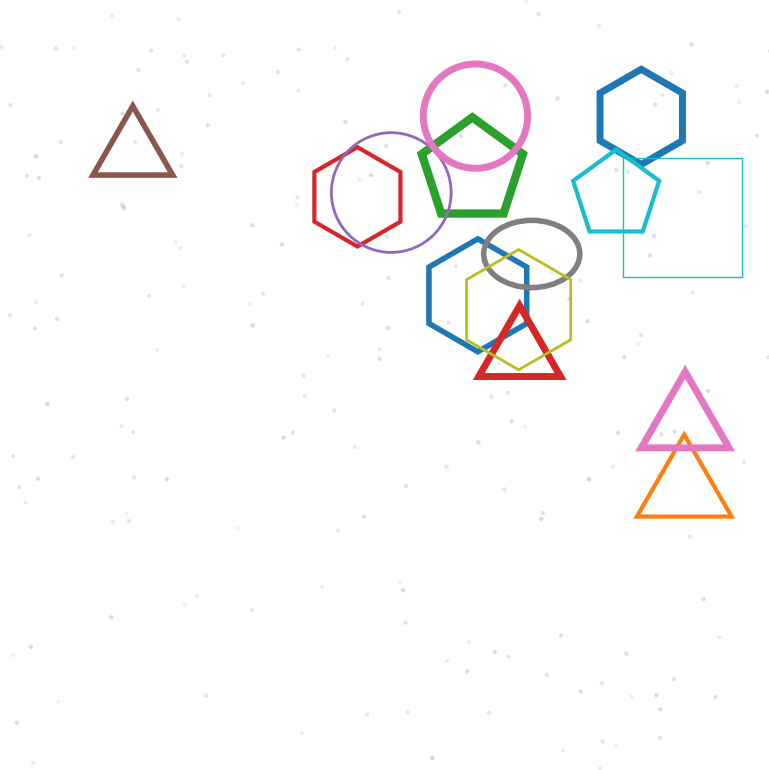[{"shape": "hexagon", "thickness": 2.5, "radius": 0.31, "center": [0.833, 0.848]}, {"shape": "hexagon", "thickness": 2, "radius": 0.37, "center": [0.621, 0.617]}, {"shape": "triangle", "thickness": 1.5, "radius": 0.35, "center": [0.889, 0.365]}, {"shape": "pentagon", "thickness": 3, "radius": 0.35, "center": [0.613, 0.779]}, {"shape": "triangle", "thickness": 2.5, "radius": 0.31, "center": [0.675, 0.542]}, {"shape": "hexagon", "thickness": 1.5, "radius": 0.32, "center": [0.464, 0.744]}, {"shape": "circle", "thickness": 1, "radius": 0.39, "center": [0.508, 0.75]}, {"shape": "triangle", "thickness": 2, "radius": 0.3, "center": [0.172, 0.803]}, {"shape": "triangle", "thickness": 2.5, "radius": 0.33, "center": [0.89, 0.451]}, {"shape": "circle", "thickness": 2.5, "radius": 0.34, "center": [0.617, 0.849]}, {"shape": "oval", "thickness": 2, "radius": 0.31, "center": [0.691, 0.67]}, {"shape": "hexagon", "thickness": 1, "radius": 0.39, "center": [0.674, 0.598]}, {"shape": "square", "thickness": 0.5, "radius": 0.39, "center": [0.886, 0.717]}, {"shape": "pentagon", "thickness": 1.5, "radius": 0.29, "center": [0.8, 0.747]}]